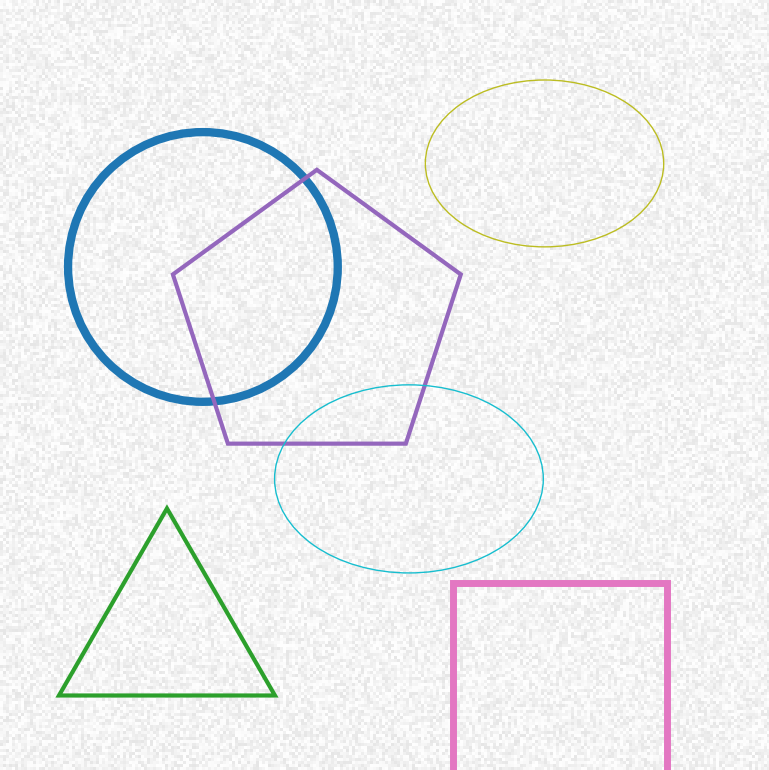[{"shape": "circle", "thickness": 3, "radius": 0.88, "center": [0.264, 0.653]}, {"shape": "triangle", "thickness": 1.5, "radius": 0.81, "center": [0.217, 0.178]}, {"shape": "pentagon", "thickness": 1.5, "radius": 0.98, "center": [0.412, 0.583]}, {"shape": "square", "thickness": 2.5, "radius": 0.69, "center": [0.727, 0.104]}, {"shape": "oval", "thickness": 0.5, "radius": 0.77, "center": [0.707, 0.788]}, {"shape": "oval", "thickness": 0.5, "radius": 0.87, "center": [0.531, 0.378]}]